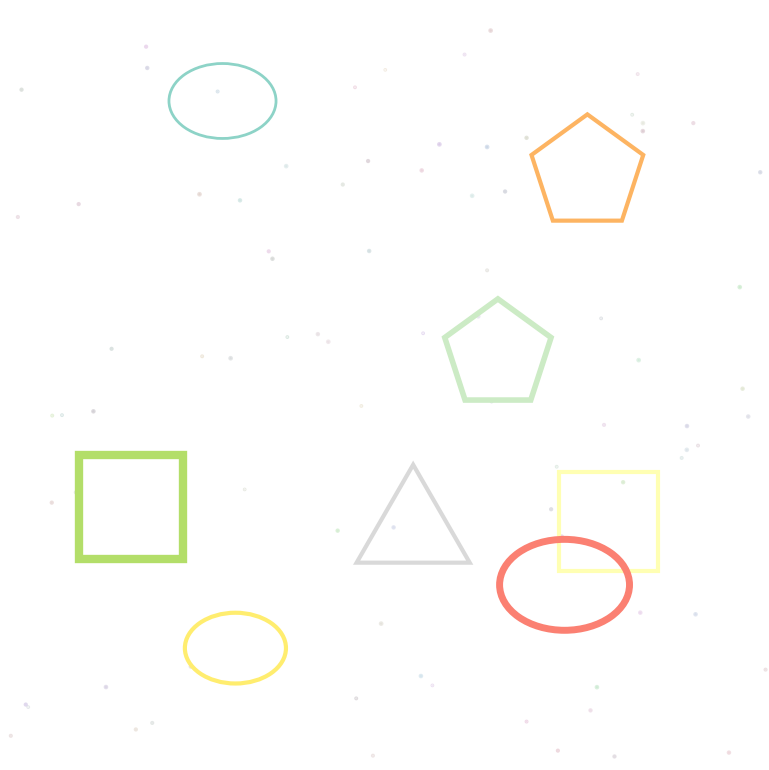[{"shape": "oval", "thickness": 1, "radius": 0.35, "center": [0.289, 0.869]}, {"shape": "square", "thickness": 1.5, "radius": 0.32, "center": [0.791, 0.323]}, {"shape": "oval", "thickness": 2.5, "radius": 0.42, "center": [0.733, 0.24]}, {"shape": "pentagon", "thickness": 1.5, "radius": 0.38, "center": [0.763, 0.775]}, {"shape": "square", "thickness": 3, "radius": 0.34, "center": [0.17, 0.341]}, {"shape": "triangle", "thickness": 1.5, "radius": 0.42, "center": [0.537, 0.312]}, {"shape": "pentagon", "thickness": 2, "radius": 0.36, "center": [0.647, 0.539]}, {"shape": "oval", "thickness": 1.5, "radius": 0.33, "center": [0.306, 0.158]}]